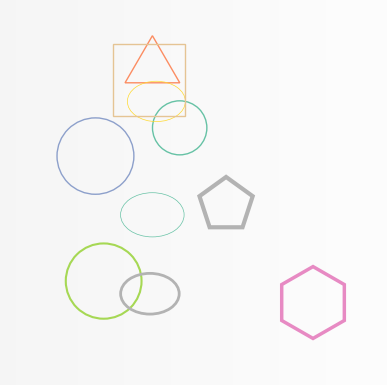[{"shape": "circle", "thickness": 1, "radius": 0.35, "center": [0.464, 0.668]}, {"shape": "oval", "thickness": 0.5, "radius": 0.41, "center": [0.393, 0.442]}, {"shape": "triangle", "thickness": 1, "radius": 0.41, "center": [0.393, 0.826]}, {"shape": "circle", "thickness": 1, "radius": 0.5, "center": [0.246, 0.595]}, {"shape": "hexagon", "thickness": 2.5, "radius": 0.47, "center": [0.808, 0.214]}, {"shape": "circle", "thickness": 1.5, "radius": 0.49, "center": [0.268, 0.27]}, {"shape": "oval", "thickness": 0.5, "radius": 0.37, "center": [0.403, 0.737]}, {"shape": "square", "thickness": 1, "radius": 0.46, "center": [0.385, 0.792]}, {"shape": "pentagon", "thickness": 3, "radius": 0.36, "center": [0.583, 0.468]}, {"shape": "oval", "thickness": 2, "radius": 0.38, "center": [0.387, 0.237]}]